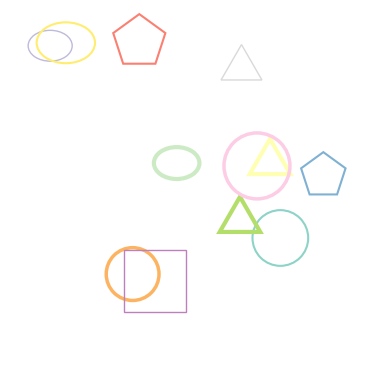[{"shape": "circle", "thickness": 1.5, "radius": 0.36, "center": [0.728, 0.382]}, {"shape": "triangle", "thickness": 3, "radius": 0.3, "center": [0.701, 0.578]}, {"shape": "oval", "thickness": 1, "radius": 0.29, "center": [0.13, 0.881]}, {"shape": "pentagon", "thickness": 1.5, "radius": 0.36, "center": [0.362, 0.892]}, {"shape": "pentagon", "thickness": 1.5, "radius": 0.3, "center": [0.84, 0.544]}, {"shape": "circle", "thickness": 2.5, "radius": 0.34, "center": [0.344, 0.288]}, {"shape": "triangle", "thickness": 3, "radius": 0.3, "center": [0.623, 0.428]}, {"shape": "circle", "thickness": 2.5, "radius": 0.43, "center": [0.667, 0.569]}, {"shape": "triangle", "thickness": 1, "radius": 0.31, "center": [0.627, 0.823]}, {"shape": "square", "thickness": 1, "radius": 0.4, "center": [0.403, 0.269]}, {"shape": "oval", "thickness": 3, "radius": 0.3, "center": [0.459, 0.576]}, {"shape": "oval", "thickness": 1.5, "radius": 0.38, "center": [0.171, 0.889]}]